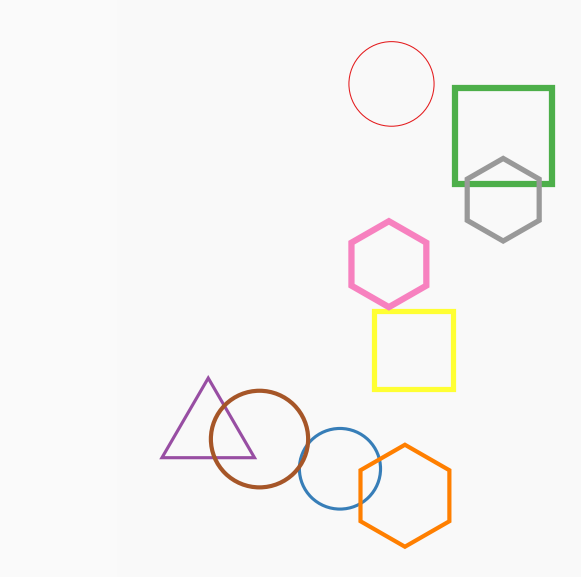[{"shape": "circle", "thickness": 0.5, "radius": 0.37, "center": [0.674, 0.854]}, {"shape": "circle", "thickness": 1.5, "radius": 0.35, "center": [0.585, 0.187]}, {"shape": "square", "thickness": 3, "radius": 0.41, "center": [0.867, 0.764]}, {"shape": "triangle", "thickness": 1.5, "radius": 0.46, "center": [0.358, 0.253]}, {"shape": "hexagon", "thickness": 2, "radius": 0.44, "center": [0.697, 0.141]}, {"shape": "square", "thickness": 2.5, "radius": 0.34, "center": [0.711, 0.394]}, {"shape": "circle", "thickness": 2, "radius": 0.42, "center": [0.446, 0.239]}, {"shape": "hexagon", "thickness": 3, "radius": 0.37, "center": [0.669, 0.542]}, {"shape": "hexagon", "thickness": 2.5, "radius": 0.36, "center": [0.866, 0.653]}]